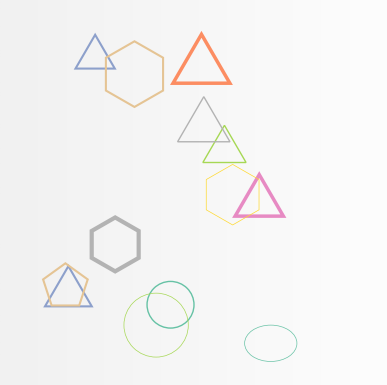[{"shape": "circle", "thickness": 1, "radius": 0.3, "center": [0.44, 0.208]}, {"shape": "oval", "thickness": 0.5, "radius": 0.34, "center": [0.699, 0.108]}, {"shape": "triangle", "thickness": 2.5, "radius": 0.42, "center": [0.52, 0.826]}, {"shape": "triangle", "thickness": 1.5, "radius": 0.29, "center": [0.246, 0.851]}, {"shape": "triangle", "thickness": 1.5, "radius": 0.35, "center": [0.176, 0.239]}, {"shape": "triangle", "thickness": 2.5, "radius": 0.36, "center": [0.669, 0.475]}, {"shape": "triangle", "thickness": 1, "radius": 0.32, "center": [0.579, 0.61]}, {"shape": "circle", "thickness": 0.5, "radius": 0.42, "center": [0.403, 0.156]}, {"shape": "hexagon", "thickness": 0.5, "radius": 0.39, "center": [0.6, 0.494]}, {"shape": "hexagon", "thickness": 1.5, "radius": 0.43, "center": [0.347, 0.807]}, {"shape": "pentagon", "thickness": 1.5, "radius": 0.3, "center": [0.169, 0.256]}, {"shape": "hexagon", "thickness": 3, "radius": 0.35, "center": [0.297, 0.365]}, {"shape": "triangle", "thickness": 1, "radius": 0.39, "center": [0.526, 0.671]}]